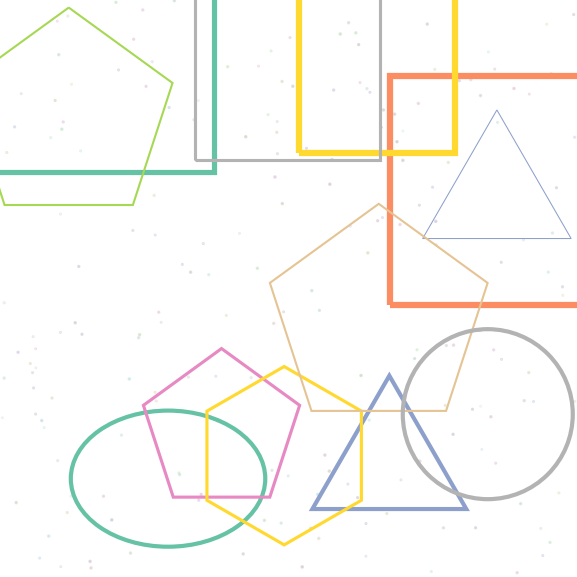[{"shape": "oval", "thickness": 2, "radius": 0.84, "center": [0.291, 0.17]}, {"shape": "square", "thickness": 2.5, "radius": 0.98, "center": [0.174, 0.897]}, {"shape": "square", "thickness": 3, "radius": 0.99, "center": [0.874, 0.669]}, {"shape": "triangle", "thickness": 2, "radius": 0.77, "center": [0.674, 0.195]}, {"shape": "triangle", "thickness": 0.5, "radius": 0.74, "center": [0.86, 0.66]}, {"shape": "pentagon", "thickness": 1.5, "radius": 0.71, "center": [0.384, 0.253]}, {"shape": "pentagon", "thickness": 1, "radius": 0.94, "center": [0.119, 0.797]}, {"shape": "hexagon", "thickness": 1.5, "radius": 0.77, "center": [0.492, 0.21]}, {"shape": "square", "thickness": 3, "radius": 0.68, "center": [0.653, 0.869]}, {"shape": "pentagon", "thickness": 1, "radius": 0.99, "center": [0.656, 0.448]}, {"shape": "circle", "thickness": 2, "radius": 0.74, "center": [0.845, 0.282]}, {"shape": "square", "thickness": 1.5, "radius": 0.8, "center": [0.498, 0.882]}]